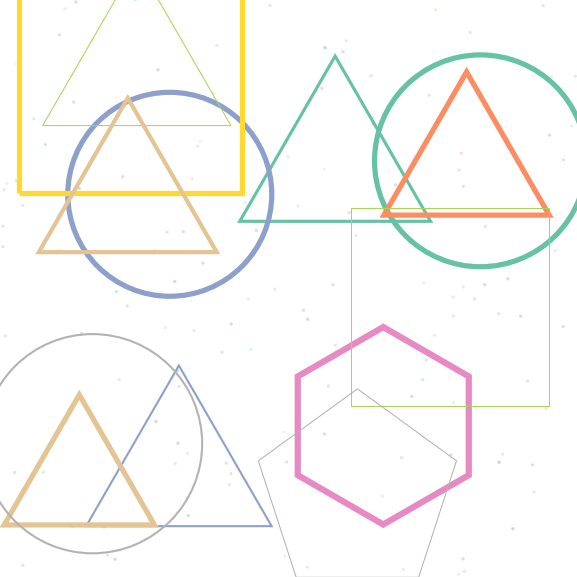[{"shape": "circle", "thickness": 2.5, "radius": 0.92, "center": [0.832, 0.721]}, {"shape": "triangle", "thickness": 1.5, "radius": 0.95, "center": [0.58, 0.711]}, {"shape": "triangle", "thickness": 2.5, "radius": 0.83, "center": [0.808, 0.709]}, {"shape": "triangle", "thickness": 1, "radius": 0.93, "center": [0.31, 0.181]}, {"shape": "circle", "thickness": 2.5, "radius": 0.88, "center": [0.294, 0.663]}, {"shape": "hexagon", "thickness": 3, "radius": 0.85, "center": [0.664, 0.262]}, {"shape": "square", "thickness": 0.5, "radius": 0.86, "center": [0.779, 0.467]}, {"shape": "triangle", "thickness": 0.5, "radius": 0.94, "center": [0.237, 0.876]}, {"shape": "square", "thickness": 2.5, "radius": 0.96, "center": [0.226, 0.858]}, {"shape": "triangle", "thickness": 2, "radius": 0.89, "center": [0.221, 0.651]}, {"shape": "triangle", "thickness": 2.5, "radius": 0.75, "center": [0.137, 0.165]}, {"shape": "circle", "thickness": 1, "radius": 0.95, "center": [0.16, 0.231]}, {"shape": "pentagon", "thickness": 0.5, "radius": 0.9, "center": [0.619, 0.145]}]